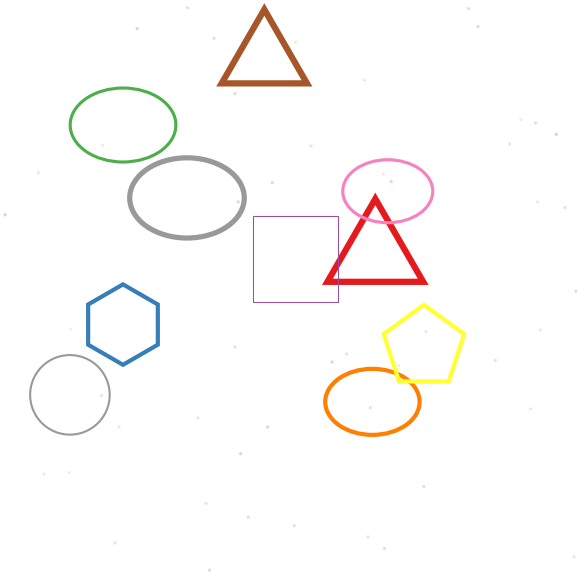[{"shape": "triangle", "thickness": 3, "radius": 0.48, "center": [0.65, 0.559]}, {"shape": "hexagon", "thickness": 2, "radius": 0.35, "center": [0.213, 0.437]}, {"shape": "oval", "thickness": 1.5, "radius": 0.46, "center": [0.213, 0.783]}, {"shape": "square", "thickness": 0.5, "radius": 0.37, "center": [0.512, 0.551]}, {"shape": "oval", "thickness": 2, "radius": 0.41, "center": [0.645, 0.303]}, {"shape": "pentagon", "thickness": 2, "radius": 0.37, "center": [0.734, 0.398]}, {"shape": "triangle", "thickness": 3, "radius": 0.43, "center": [0.458, 0.897]}, {"shape": "oval", "thickness": 1.5, "radius": 0.39, "center": [0.671, 0.668]}, {"shape": "oval", "thickness": 2.5, "radius": 0.5, "center": [0.324, 0.656]}, {"shape": "circle", "thickness": 1, "radius": 0.34, "center": [0.121, 0.315]}]